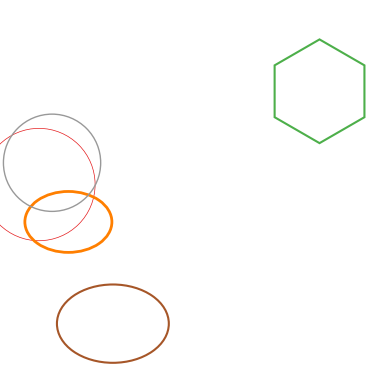[{"shape": "circle", "thickness": 0.5, "radius": 0.73, "center": [0.101, 0.521]}, {"shape": "hexagon", "thickness": 1.5, "radius": 0.67, "center": [0.83, 0.763]}, {"shape": "oval", "thickness": 2, "radius": 0.57, "center": [0.178, 0.424]}, {"shape": "oval", "thickness": 1.5, "radius": 0.73, "center": [0.293, 0.159]}, {"shape": "circle", "thickness": 1, "radius": 0.63, "center": [0.135, 0.577]}]